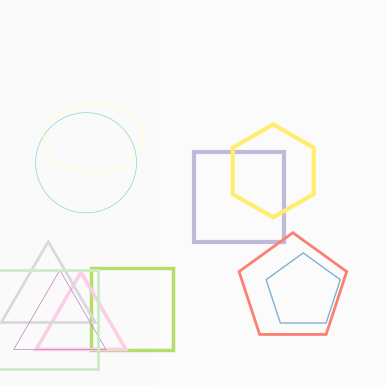[{"shape": "circle", "thickness": 0.5, "radius": 0.65, "center": [0.222, 0.577]}, {"shape": "oval", "thickness": 0.5, "radius": 0.64, "center": [0.24, 0.641]}, {"shape": "square", "thickness": 3, "radius": 0.58, "center": [0.617, 0.488]}, {"shape": "pentagon", "thickness": 2, "radius": 0.73, "center": [0.756, 0.249]}, {"shape": "pentagon", "thickness": 1, "radius": 0.5, "center": [0.783, 0.242]}, {"shape": "square", "thickness": 2.5, "radius": 0.53, "center": [0.341, 0.197]}, {"shape": "triangle", "thickness": 2.5, "radius": 0.67, "center": [0.209, 0.159]}, {"shape": "triangle", "thickness": 2, "radius": 0.7, "center": [0.125, 0.232]}, {"shape": "triangle", "thickness": 0.5, "radius": 0.69, "center": [0.154, 0.161]}, {"shape": "square", "thickness": 2, "radius": 0.64, "center": [0.124, 0.171]}, {"shape": "hexagon", "thickness": 3, "radius": 0.6, "center": [0.705, 0.556]}]